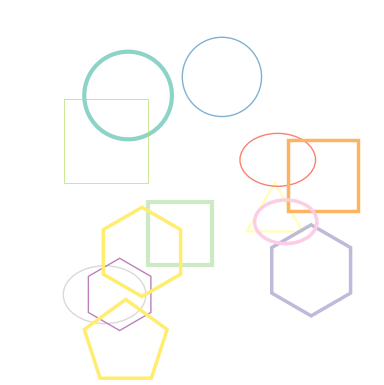[{"shape": "circle", "thickness": 3, "radius": 0.57, "center": [0.333, 0.752]}, {"shape": "triangle", "thickness": 1.5, "radius": 0.42, "center": [0.713, 0.441]}, {"shape": "hexagon", "thickness": 2.5, "radius": 0.59, "center": [0.808, 0.298]}, {"shape": "oval", "thickness": 1, "radius": 0.49, "center": [0.721, 0.585]}, {"shape": "circle", "thickness": 1, "radius": 0.51, "center": [0.576, 0.8]}, {"shape": "square", "thickness": 2.5, "radius": 0.46, "center": [0.839, 0.545]}, {"shape": "square", "thickness": 0.5, "radius": 0.55, "center": [0.276, 0.634]}, {"shape": "oval", "thickness": 2.5, "radius": 0.4, "center": [0.742, 0.424]}, {"shape": "oval", "thickness": 1, "radius": 0.54, "center": [0.272, 0.235]}, {"shape": "hexagon", "thickness": 1, "radius": 0.47, "center": [0.311, 0.235]}, {"shape": "square", "thickness": 3, "radius": 0.41, "center": [0.468, 0.394]}, {"shape": "hexagon", "thickness": 2.5, "radius": 0.58, "center": [0.369, 0.346]}, {"shape": "pentagon", "thickness": 2.5, "radius": 0.57, "center": [0.327, 0.109]}]